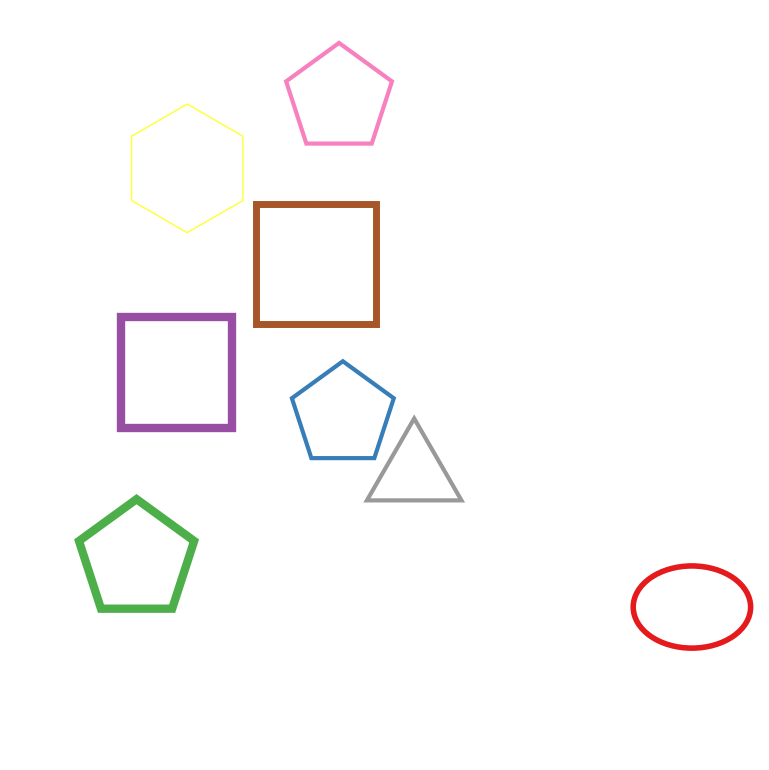[{"shape": "oval", "thickness": 2, "radius": 0.38, "center": [0.899, 0.212]}, {"shape": "pentagon", "thickness": 1.5, "radius": 0.35, "center": [0.445, 0.461]}, {"shape": "pentagon", "thickness": 3, "radius": 0.39, "center": [0.177, 0.273]}, {"shape": "square", "thickness": 3, "radius": 0.36, "center": [0.23, 0.516]}, {"shape": "hexagon", "thickness": 0.5, "radius": 0.42, "center": [0.243, 0.781]}, {"shape": "square", "thickness": 2.5, "radius": 0.39, "center": [0.411, 0.657]}, {"shape": "pentagon", "thickness": 1.5, "radius": 0.36, "center": [0.44, 0.872]}, {"shape": "triangle", "thickness": 1.5, "radius": 0.35, "center": [0.538, 0.386]}]